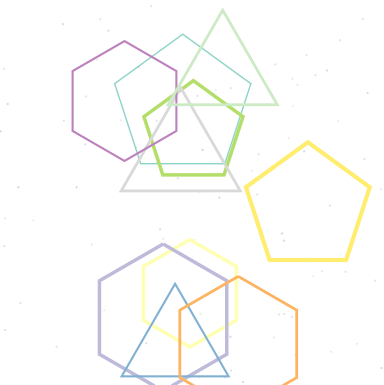[{"shape": "pentagon", "thickness": 1, "radius": 0.93, "center": [0.475, 0.725]}, {"shape": "hexagon", "thickness": 2.5, "radius": 0.7, "center": [0.493, 0.238]}, {"shape": "hexagon", "thickness": 2.5, "radius": 0.95, "center": [0.424, 0.175]}, {"shape": "triangle", "thickness": 1.5, "radius": 0.8, "center": [0.455, 0.103]}, {"shape": "hexagon", "thickness": 2, "radius": 0.88, "center": [0.619, 0.107]}, {"shape": "pentagon", "thickness": 2.5, "radius": 0.68, "center": [0.502, 0.655]}, {"shape": "triangle", "thickness": 2, "radius": 0.89, "center": [0.469, 0.593]}, {"shape": "hexagon", "thickness": 1.5, "radius": 0.78, "center": [0.323, 0.738]}, {"shape": "triangle", "thickness": 2, "radius": 0.82, "center": [0.578, 0.81]}, {"shape": "pentagon", "thickness": 3, "radius": 0.85, "center": [0.8, 0.461]}]